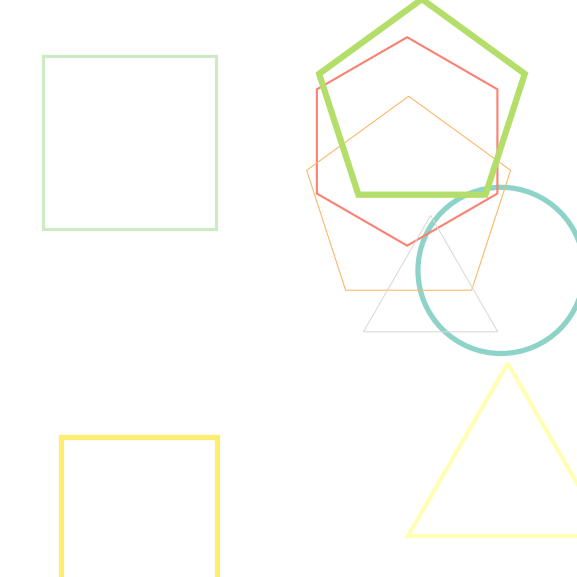[{"shape": "circle", "thickness": 2.5, "radius": 0.72, "center": [0.868, 0.531]}, {"shape": "triangle", "thickness": 2, "radius": 1.0, "center": [0.879, 0.171]}, {"shape": "hexagon", "thickness": 1, "radius": 0.9, "center": [0.705, 0.754]}, {"shape": "pentagon", "thickness": 0.5, "radius": 0.93, "center": [0.708, 0.647]}, {"shape": "pentagon", "thickness": 3, "radius": 0.94, "center": [0.731, 0.813]}, {"shape": "triangle", "thickness": 0.5, "radius": 0.67, "center": [0.746, 0.492]}, {"shape": "square", "thickness": 1.5, "radius": 0.75, "center": [0.224, 0.752]}, {"shape": "square", "thickness": 2.5, "radius": 0.67, "center": [0.24, 0.107]}]